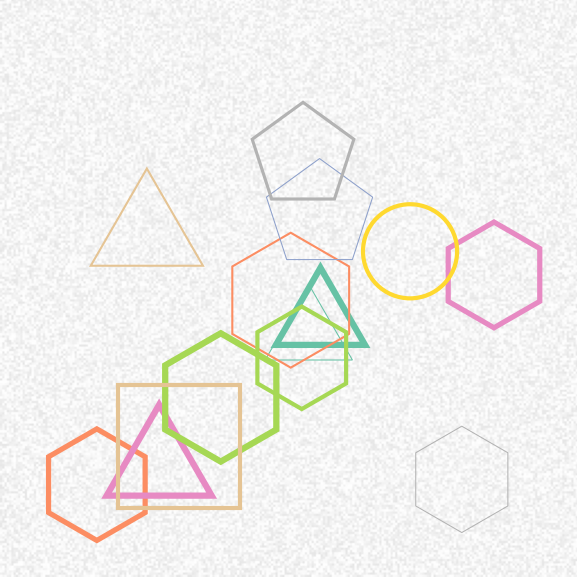[{"shape": "triangle", "thickness": 3, "radius": 0.45, "center": [0.555, 0.446]}, {"shape": "triangle", "thickness": 0.5, "radius": 0.44, "center": [0.535, 0.419]}, {"shape": "hexagon", "thickness": 1, "radius": 0.58, "center": [0.503, 0.479]}, {"shape": "hexagon", "thickness": 2.5, "radius": 0.48, "center": [0.168, 0.16]}, {"shape": "pentagon", "thickness": 0.5, "radius": 0.48, "center": [0.553, 0.628]}, {"shape": "triangle", "thickness": 3, "radius": 0.52, "center": [0.276, 0.193]}, {"shape": "hexagon", "thickness": 2.5, "radius": 0.46, "center": [0.855, 0.523]}, {"shape": "hexagon", "thickness": 2, "radius": 0.44, "center": [0.523, 0.38]}, {"shape": "hexagon", "thickness": 3, "radius": 0.56, "center": [0.382, 0.311]}, {"shape": "circle", "thickness": 2, "radius": 0.41, "center": [0.71, 0.564]}, {"shape": "triangle", "thickness": 1, "radius": 0.56, "center": [0.254, 0.595]}, {"shape": "square", "thickness": 2, "radius": 0.53, "center": [0.31, 0.226]}, {"shape": "hexagon", "thickness": 0.5, "radius": 0.46, "center": [0.8, 0.169]}, {"shape": "pentagon", "thickness": 1.5, "radius": 0.46, "center": [0.525, 0.729]}]